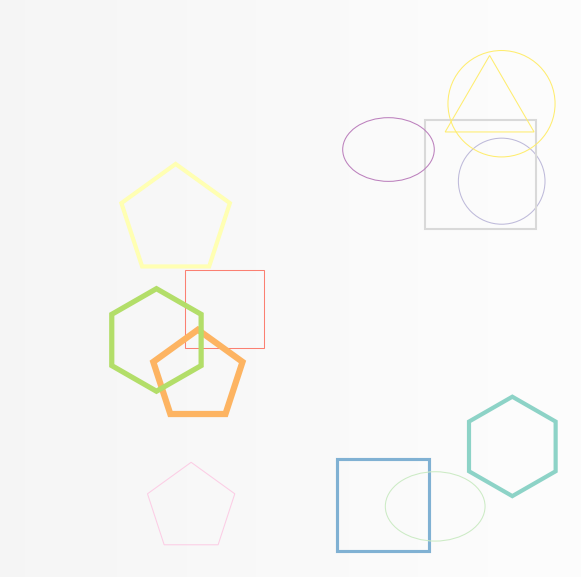[{"shape": "hexagon", "thickness": 2, "radius": 0.43, "center": [0.881, 0.226]}, {"shape": "pentagon", "thickness": 2, "radius": 0.49, "center": [0.302, 0.617]}, {"shape": "circle", "thickness": 0.5, "radius": 0.37, "center": [0.863, 0.685]}, {"shape": "square", "thickness": 0.5, "radius": 0.34, "center": [0.386, 0.464]}, {"shape": "square", "thickness": 1.5, "radius": 0.39, "center": [0.659, 0.125]}, {"shape": "pentagon", "thickness": 3, "radius": 0.4, "center": [0.34, 0.348]}, {"shape": "hexagon", "thickness": 2.5, "radius": 0.44, "center": [0.269, 0.41]}, {"shape": "pentagon", "thickness": 0.5, "radius": 0.39, "center": [0.329, 0.12]}, {"shape": "square", "thickness": 1, "radius": 0.47, "center": [0.827, 0.697]}, {"shape": "oval", "thickness": 0.5, "radius": 0.39, "center": [0.668, 0.74]}, {"shape": "oval", "thickness": 0.5, "radius": 0.43, "center": [0.749, 0.122]}, {"shape": "circle", "thickness": 0.5, "radius": 0.46, "center": [0.863, 0.82]}, {"shape": "triangle", "thickness": 0.5, "radius": 0.44, "center": [0.842, 0.815]}]